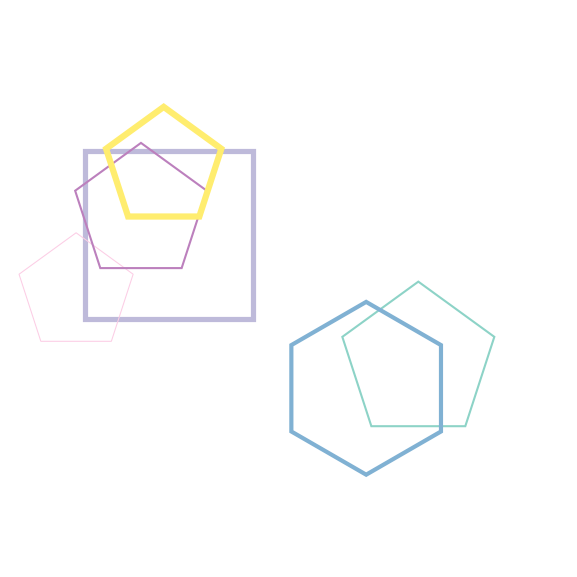[{"shape": "pentagon", "thickness": 1, "radius": 0.69, "center": [0.724, 0.373]}, {"shape": "square", "thickness": 2.5, "radius": 0.73, "center": [0.293, 0.593]}, {"shape": "hexagon", "thickness": 2, "radius": 0.75, "center": [0.634, 0.327]}, {"shape": "pentagon", "thickness": 0.5, "radius": 0.52, "center": [0.132, 0.492]}, {"shape": "pentagon", "thickness": 1, "radius": 0.6, "center": [0.244, 0.632]}, {"shape": "pentagon", "thickness": 3, "radius": 0.52, "center": [0.283, 0.709]}]